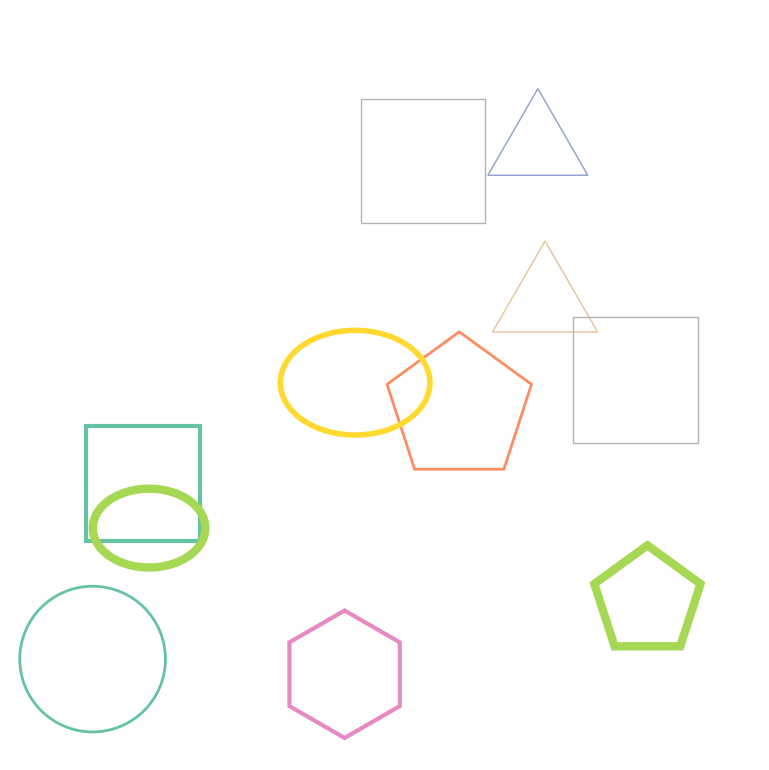[{"shape": "circle", "thickness": 1, "radius": 0.47, "center": [0.12, 0.144]}, {"shape": "square", "thickness": 1.5, "radius": 0.37, "center": [0.186, 0.372]}, {"shape": "pentagon", "thickness": 1, "radius": 0.49, "center": [0.596, 0.47]}, {"shape": "triangle", "thickness": 0.5, "radius": 0.37, "center": [0.699, 0.81]}, {"shape": "hexagon", "thickness": 1.5, "radius": 0.41, "center": [0.448, 0.124]}, {"shape": "pentagon", "thickness": 3, "radius": 0.36, "center": [0.841, 0.219]}, {"shape": "oval", "thickness": 3, "radius": 0.37, "center": [0.194, 0.314]}, {"shape": "oval", "thickness": 2, "radius": 0.49, "center": [0.461, 0.503]}, {"shape": "triangle", "thickness": 0.5, "radius": 0.39, "center": [0.708, 0.608]}, {"shape": "square", "thickness": 0.5, "radius": 0.41, "center": [0.825, 0.506]}, {"shape": "square", "thickness": 0.5, "radius": 0.4, "center": [0.549, 0.791]}]